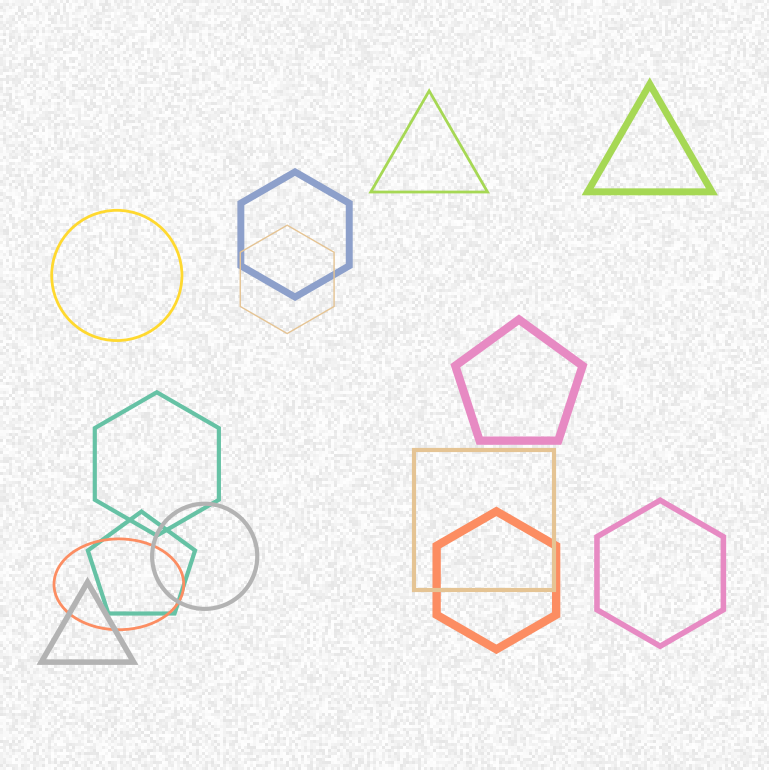[{"shape": "hexagon", "thickness": 1.5, "radius": 0.47, "center": [0.204, 0.397]}, {"shape": "pentagon", "thickness": 1.5, "radius": 0.37, "center": [0.184, 0.262]}, {"shape": "hexagon", "thickness": 3, "radius": 0.45, "center": [0.645, 0.246]}, {"shape": "oval", "thickness": 1, "radius": 0.42, "center": [0.154, 0.241]}, {"shape": "hexagon", "thickness": 2.5, "radius": 0.41, "center": [0.383, 0.695]}, {"shape": "pentagon", "thickness": 3, "radius": 0.43, "center": [0.674, 0.498]}, {"shape": "hexagon", "thickness": 2, "radius": 0.47, "center": [0.857, 0.256]}, {"shape": "triangle", "thickness": 2.5, "radius": 0.47, "center": [0.844, 0.797]}, {"shape": "triangle", "thickness": 1, "radius": 0.44, "center": [0.557, 0.794]}, {"shape": "circle", "thickness": 1, "radius": 0.42, "center": [0.152, 0.642]}, {"shape": "hexagon", "thickness": 0.5, "radius": 0.35, "center": [0.373, 0.637]}, {"shape": "square", "thickness": 1.5, "radius": 0.45, "center": [0.629, 0.325]}, {"shape": "circle", "thickness": 1.5, "radius": 0.34, "center": [0.266, 0.278]}, {"shape": "triangle", "thickness": 2, "radius": 0.35, "center": [0.114, 0.175]}]